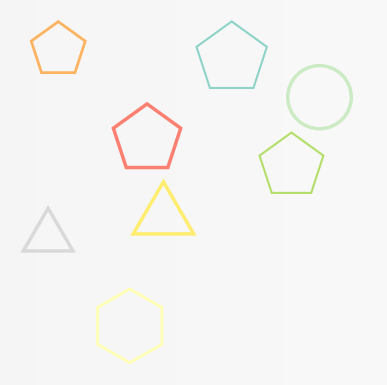[{"shape": "pentagon", "thickness": 1.5, "radius": 0.48, "center": [0.598, 0.849]}, {"shape": "hexagon", "thickness": 2, "radius": 0.48, "center": [0.335, 0.154]}, {"shape": "pentagon", "thickness": 2.5, "radius": 0.46, "center": [0.379, 0.639]}, {"shape": "pentagon", "thickness": 2, "radius": 0.37, "center": [0.15, 0.871]}, {"shape": "pentagon", "thickness": 1.5, "radius": 0.43, "center": [0.752, 0.569]}, {"shape": "triangle", "thickness": 2.5, "radius": 0.37, "center": [0.124, 0.385]}, {"shape": "circle", "thickness": 2.5, "radius": 0.41, "center": [0.825, 0.748]}, {"shape": "triangle", "thickness": 2.5, "radius": 0.45, "center": [0.422, 0.438]}]